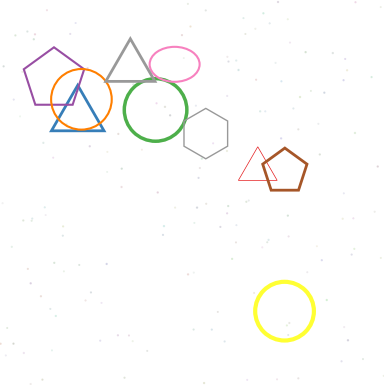[{"shape": "triangle", "thickness": 0.5, "radius": 0.29, "center": [0.67, 0.561]}, {"shape": "triangle", "thickness": 2, "radius": 0.39, "center": [0.202, 0.7]}, {"shape": "circle", "thickness": 2.5, "radius": 0.41, "center": [0.404, 0.714]}, {"shape": "pentagon", "thickness": 1.5, "radius": 0.41, "center": [0.14, 0.795]}, {"shape": "circle", "thickness": 1.5, "radius": 0.39, "center": [0.211, 0.742]}, {"shape": "circle", "thickness": 3, "radius": 0.38, "center": [0.739, 0.192]}, {"shape": "pentagon", "thickness": 2, "radius": 0.3, "center": [0.74, 0.555]}, {"shape": "oval", "thickness": 1.5, "radius": 0.32, "center": [0.454, 0.833]}, {"shape": "hexagon", "thickness": 1, "radius": 0.33, "center": [0.535, 0.653]}, {"shape": "triangle", "thickness": 2, "radius": 0.37, "center": [0.339, 0.825]}]